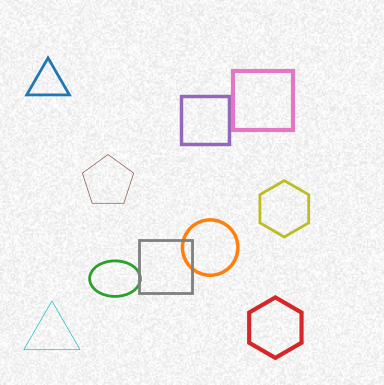[{"shape": "triangle", "thickness": 2, "radius": 0.32, "center": [0.125, 0.786]}, {"shape": "circle", "thickness": 2.5, "radius": 0.36, "center": [0.546, 0.357]}, {"shape": "oval", "thickness": 2, "radius": 0.33, "center": [0.299, 0.276]}, {"shape": "hexagon", "thickness": 3, "radius": 0.39, "center": [0.715, 0.149]}, {"shape": "square", "thickness": 2.5, "radius": 0.31, "center": [0.532, 0.69]}, {"shape": "pentagon", "thickness": 0.5, "radius": 0.35, "center": [0.281, 0.529]}, {"shape": "square", "thickness": 3, "radius": 0.39, "center": [0.684, 0.739]}, {"shape": "square", "thickness": 2, "radius": 0.35, "center": [0.431, 0.308]}, {"shape": "hexagon", "thickness": 2, "radius": 0.37, "center": [0.738, 0.458]}, {"shape": "triangle", "thickness": 0.5, "radius": 0.42, "center": [0.135, 0.134]}]